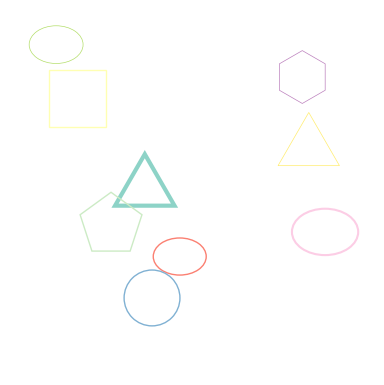[{"shape": "triangle", "thickness": 3, "radius": 0.45, "center": [0.376, 0.51]}, {"shape": "square", "thickness": 1, "radius": 0.37, "center": [0.202, 0.743]}, {"shape": "oval", "thickness": 1, "radius": 0.34, "center": [0.467, 0.334]}, {"shape": "circle", "thickness": 1, "radius": 0.36, "center": [0.395, 0.226]}, {"shape": "oval", "thickness": 0.5, "radius": 0.35, "center": [0.146, 0.884]}, {"shape": "oval", "thickness": 1.5, "radius": 0.43, "center": [0.844, 0.398]}, {"shape": "hexagon", "thickness": 0.5, "radius": 0.34, "center": [0.785, 0.8]}, {"shape": "pentagon", "thickness": 1, "radius": 0.42, "center": [0.288, 0.416]}, {"shape": "triangle", "thickness": 0.5, "radius": 0.46, "center": [0.802, 0.616]}]